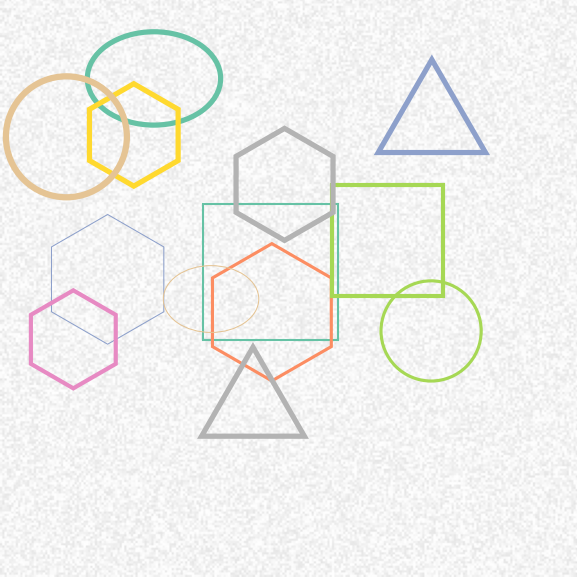[{"shape": "square", "thickness": 1, "radius": 0.59, "center": [0.468, 0.528]}, {"shape": "oval", "thickness": 2.5, "radius": 0.58, "center": [0.267, 0.863]}, {"shape": "hexagon", "thickness": 1.5, "radius": 0.59, "center": [0.471, 0.458]}, {"shape": "hexagon", "thickness": 0.5, "radius": 0.56, "center": [0.186, 0.515]}, {"shape": "triangle", "thickness": 2.5, "radius": 0.54, "center": [0.748, 0.789]}, {"shape": "hexagon", "thickness": 2, "radius": 0.42, "center": [0.127, 0.412]}, {"shape": "circle", "thickness": 1.5, "radius": 0.43, "center": [0.747, 0.426]}, {"shape": "square", "thickness": 2, "radius": 0.48, "center": [0.671, 0.582]}, {"shape": "hexagon", "thickness": 2.5, "radius": 0.44, "center": [0.232, 0.765]}, {"shape": "oval", "thickness": 0.5, "radius": 0.41, "center": [0.365, 0.481]}, {"shape": "circle", "thickness": 3, "radius": 0.52, "center": [0.115, 0.762]}, {"shape": "hexagon", "thickness": 2.5, "radius": 0.48, "center": [0.493, 0.68]}, {"shape": "triangle", "thickness": 2.5, "radius": 0.51, "center": [0.438, 0.295]}]